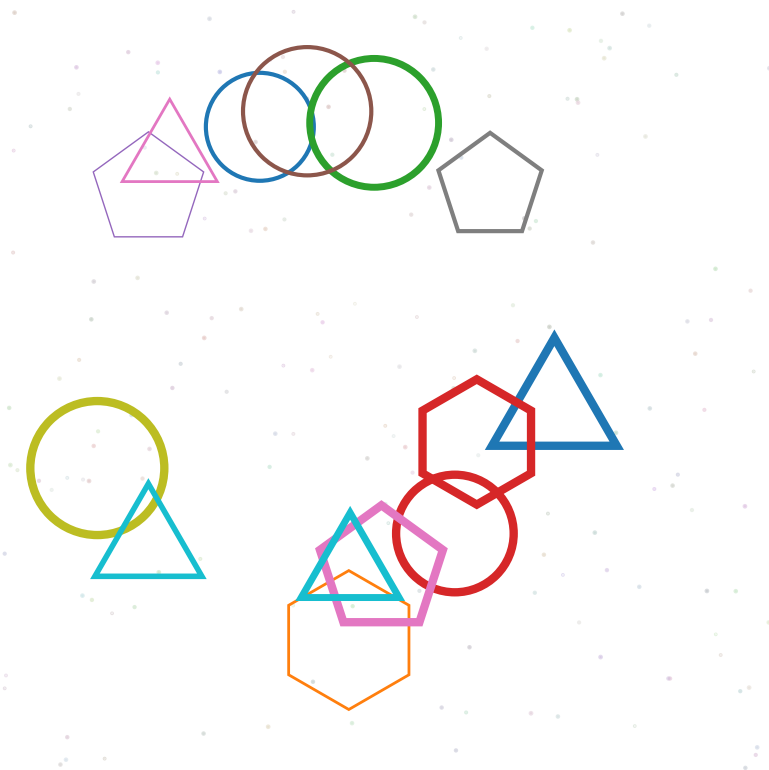[{"shape": "circle", "thickness": 1.5, "radius": 0.35, "center": [0.337, 0.835]}, {"shape": "triangle", "thickness": 3, "radius": 0.47, "center": [0.72, 0.468]}, {"shape": "hexagon", "thickness": 1, "radius": 0.45, "center": [0.453, 0.169]}, {"shape": "circle", "thickness": 2.5, "radius": 0.42, "center": [0.486, 0.84]}, {"shape": "hexagon", "thickness": 3, "radius": 0.41, "center": [0.619, 0.426]}, {"shape": "circle", "thickness": 3, "radius": 0.38, "center": [0.591, 0.307]}, {"shape": "pentagon", "thickness": 0.5, "radius": 0.38, "center": [0.193, 0.753]}, {"shape": "circle", "thickness": 1.5, "radius": 0.42, "center": [0.399, 0.856]}, {"shape": "pentagon", "thickness": 3, "radius": 0.42, "center": [0.495, 0.26]}, {"shape": "triangle", "thickness": 1, "radius": 0.36, "center": [0.22, 0.8]}, {"shape": "pentagon", "thickness": 1.5, "radius": 0.35, "center": [0.636, 0.757]}, {"shape": "circle", "thickness": 3, "radius": 0.44, "center": [0.126, 0.392]}, {"shape": "triangle", "thickness": 2, "radius": 0.4, "center": [0.193, 0.292]}, {"shape": "triangle", "thickness": 2.5, "radius": 0.37, "center": [0.455, 0.261]}]